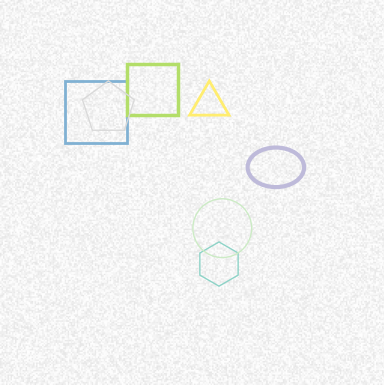[{"shape": "hexagon", "thickness": 1, "radius": 0.29, "center": [0.569, 0.314]}, {"shape": "oval", "thickness": 3, "radius": 0.37, "center": [0.717, 0.565]}, {"shape": "square", "thickness": 2, "radius": 0.4, "center": [0.25, 0.708]}, {"shape": "square", "thickness": 2.5, "radius": 0.33, "center": [0.396, 0.768]}, {"shape": "pentagon", "thickness": 1, "radius": 0.35, "center": [0.282, 0.719]}, {"shape": "circle", "thickness": 1, "radius": 0.38, "center": [0.577, 0.407]}, {"shape": "triangle", "thickness": 2, "radius": 0.3, "center": [0.544, 0.731]}]